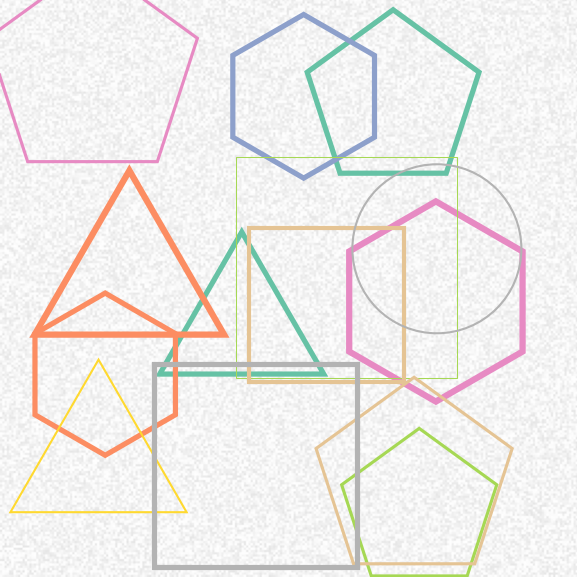[{"shape": "pentagon", "thickness": 2.5, "radius": 0.78, "center": [0.681, 0.826]}, {"shape": "triangle", "thickness": 2.5, "radius": 0.82, "center": [0.419, 0.433]}, {"shape": "hexagon", "thickness": 2.5, "radius": 0.7, "center": [0.182, 0.351]}, {"shape": "triangle", "thickness": 3, "radius": 0.95, "center": [0.224, 0.514]}, {"shape": "hexagon", "thickness": 2.5, "radius": 0.71, "center": [0.526, 0.832]}, {"shape": "hexagon", "thickness": 3, "radius": 0.87, "center": [0.755, 0.477]}, {"shape": "pentagon", "thickness": 1.5, "radius": 0.96, "center": [0.16, 0.874]}, {"shape": "square", "thickness": 0.5, "radius": 0.96, "center": [0.6, 0.537]}, {"shape": "pentagon", "thickness": 1.5, "radius": 0.71, "center": [0.726, 0.116]}, {"shape": "triangle", "thickness": 1, "radius": 0.88, "center": [0.171, 0.2]}, {"shape": "pentagon", "thickness": 1.5, "radius": 0.89, "center": [0.717, 0.167]}, {"shape": "square", "thickness": 2, "radius": 0.67, "center": [0.565, 0.471]}, {"shape": "square", "thickness": 2.5, "radius": 0.88, "center": [0.442, 0.193]}, {"shape": "circle", "thickness": 1, "radius": 0.73, "center": [0.757, 0.568]}]